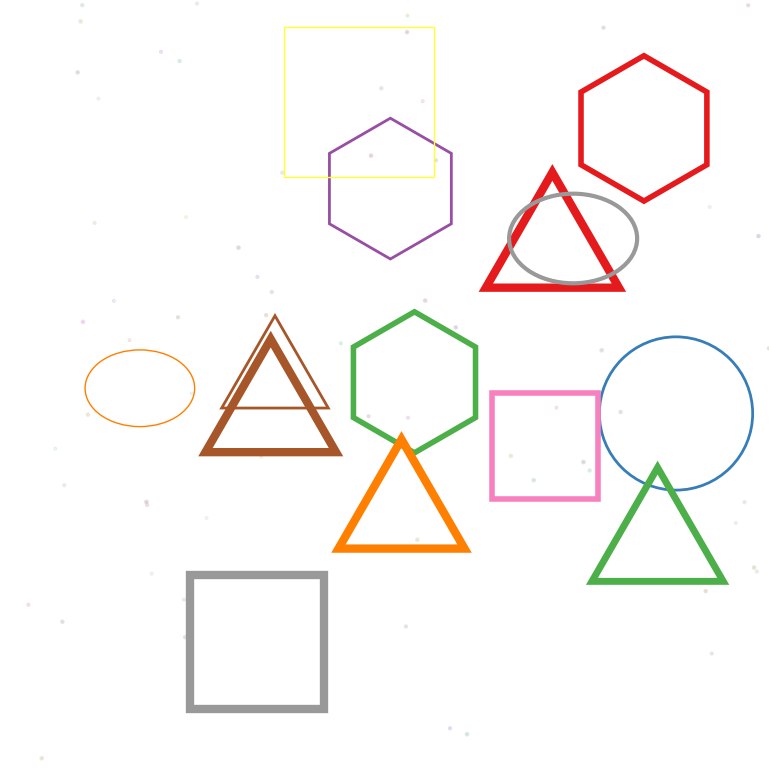[{"shape": "hexagon", "thickness": 2, "radius": 0.47, "center": [0.836, 0.833]}, {"shape": "triangle", "thickness": 3, "radius": 0.5, "center": [0.717, 0.676]}, {"shape": "circle", "thickness": 1, "radius": 0.5, "center": [0.878, 0.463]}, {"shape": "triangle", "thickness": 2.5, "radius": 0.49, "center": [0.854, 0.294]}, {"shape": "hexagon", "thickness": 2, "radius": 0.46, "center": [0.538, 0.504]}, {"shape": "hexagon", "thickness": 1, "radius": 0.46, "center": [0.507, 0.755]}, {"shape": "oval", "thickness": 0.5, "radius": 0.36, "center": [0.182, 0.496]}, {"shape": "triangle", "thickness": 3, "radius": 0.47, "center": [0.521, 0.335]}, {"shape": "square", "thickness": 0.5, "radius": 0.49, "center": [0.467, 0.868]}, {"shape": "triangle", "thickness": 1, "radius": 0.4, "center": [0.357, 0.51]}, {"shape": "triangle", "thickness": 3, "radius": 0.49, "center": [0.352, 0.462]}, {"shape": "square", "thickness": 2, "radius": 0.34, "center": [0.708, 0.421]}, {"shape": "oval", "thickness": 1.5, "radius": 0.42, "center": [0.744, 0.69]}, {"shape": "square", "thickness": 3, "radius": 0.44, "center": [0.333, 0.167]}]